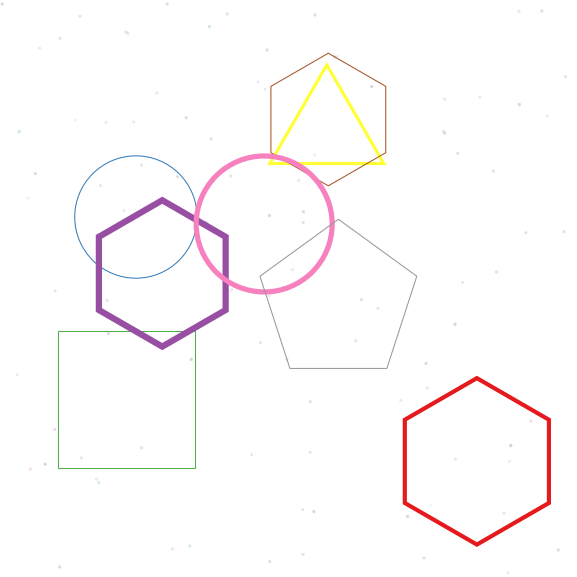[{"shape": "hexagon", "thickness": 2, "radius": 0.72, "center": [0.826, 0.2]}, {"shape": "circle", "thickness": 0.5, "radius": 0.53, "center": [0.235, 0.623]}, {"shape": "square", "thickness": 0.5, "radius": 0.59, "center": [0.219, 0.308]}, {"shape": "hexagon", "thickness": 3, "radius": 0.63, "center": [0.281, 0.526]}, {"shape": "triangle", "thickness": 1.5, "radius": 0.57, "center": [0.566, 0.773]}, {"shape": "hexagon", "thickness": 0.5, "radius": 0.57, "center": [0.569, 0.792]}, {"shape": "circle", "thickness": 2.5, "radius": 0.59, "center": [0.457, 0.611]}, {"shape": "pentagon", "thickness": 0.5, "radius": 0.71, "center": [0.586, 0.477]}]